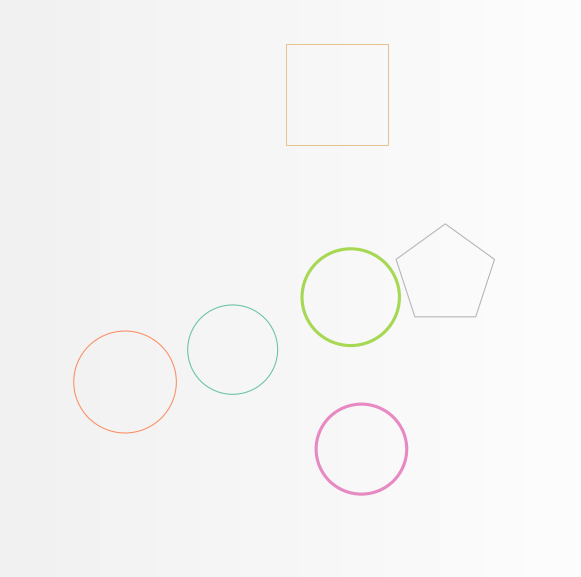[{"shape": "circle", "thickness": 0.5, "radius": 0.39, "center": [0.4, 0.394]}, {"shape": "circle", "thickness": 0.5, "radius": 0.44, "center": [0.215, 0.338]}, {"shape": "circle", "thickness": 1.5, "radius": 0.39, "center": [0.622, 0.221]}, {"shape": "circle", "thickness": 1.5, "radius": 0.42, "center": [0.603, 0.485]}, {"shape": "square", "thickness": 0.5, "radius": 0.44, "center": [0.58, 0.836]}, {"shape": "pentagon", "thickness": 0.5, "radius": 0.45, "center": [0.766, 0.522]}]